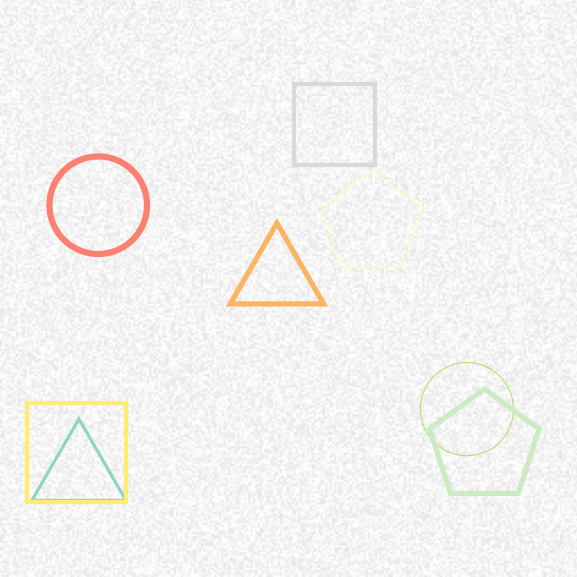[{"shape": "triangle", "thickness": 1.5, "radius": 0.47, "center": [0.137, 0.18]}, {"shape": "pentagon", "thickness": 0.5, "radius": 0.46, "center": [0.644, 0.612]}, {"shape": "circle", "thickness": 3, "radius": 0.42, "center": [0.17, 0.644]}, {"shape": "triangle", "thickness": 2.5, "radius": 0.47, "center": [0.48, 0.52]}, {"shape": "circle", "thickness": 0.5, "radius": 0.4, "center": [0.809, 0.291]}, {"shape": "square", "thickness": 2, "radius": 0.35, "center": [0.58, 0.784]}, {"shape": "pentagon", "thickness": 2.5, "radius": 0.5, "center": [0.839, 0.226]}, {"shape": "square", "thickness": 2, "radius": 0.43, "center": [0.132, 0.216]}]